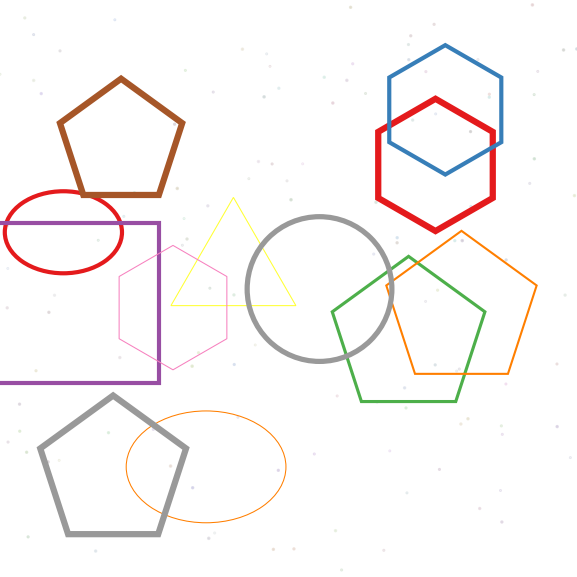[{"shape": "hexagon", "thickness": 3, "radius": 0.57, "center": [0.754, 0.714]}, {"shape": "oval", "thickness": 2, "radius": 0.51, "center": [0.11, 0.597]}, {"shape": "hexagon", "thickness": 2, "radius": 0.56, "center": [0.771, 0.809]}, {"shape": "pentagon", "thickness": 1.5, "radius": 0.69, "center": [0.707, 0.416]}, {"shape": "square", "thickness": 2, "radius": 0.69, "center": [0.137, 0.474]}, {"shape": "oval", "thickness": 0.5, "radius": 0.69, "center": [0.357, 0.191]}, {"shape": "pentagon", "thickness": 1, "radius": 0.68, "center": [0.799, 0.463]}, {"shape": "triangle", "thickness": 0.5, "radius": 0.62, "center": [0.404, 0.532]}, {"shape": "pentagon", "thickness": 3, "radius": 0.56, "center": [0.21, 0.752]}, {"shape": "hexagon", "thickness": 0.5, "radius": 0.54, "center": [0.3, 0.466]}, {"shape": "pentagon", "thickness": 3, "radius": 0.66, "center": [0.196, 0.182]}, {"shape": "circle", "thickness": 2.5, "radius": 0.63, "center": [0.553, 0.499]}]